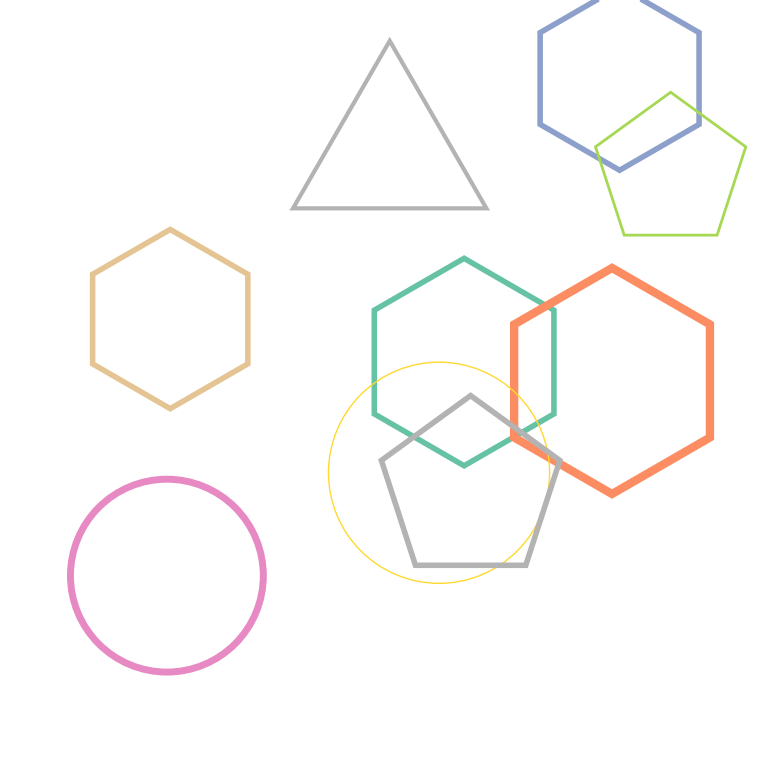[{"shape": "hexagon", "thickness": 2, "radius": 0.67, "center": [0.603, 0.53]}, {"shape": "hexagon", "thickness": 3, "radius": 0.73, "center": [0.795, 0.505]}, {"shape": "hexagon", "thickness": 2, "radius": 0.6, "center": [0.805, 0.898]}, {"shape": "circle", "thickness": 2.5, "radius": 0.63, "center": [0.217, 0.252]}, {"shape": "pentagon", "thickness": 1, "radius": 0.51, "center": [0.871, 0.778]}, {"shape": "circle", "thickness": 0.5, "radius": 0.72, "center": [0.57, 0.386]}, {"shape": "hexagon", "thickness": 2, "radius": 0.58, "center": [0.221, 0.586]}, {"shape": "triangle", "thickness": 1.5, "radius": 0.73, "center": [0.506, 0.802]}, {"shape": "pentagon", "thickness": 2, "radius": 0.61, "center": [0.611, 0.364]}]